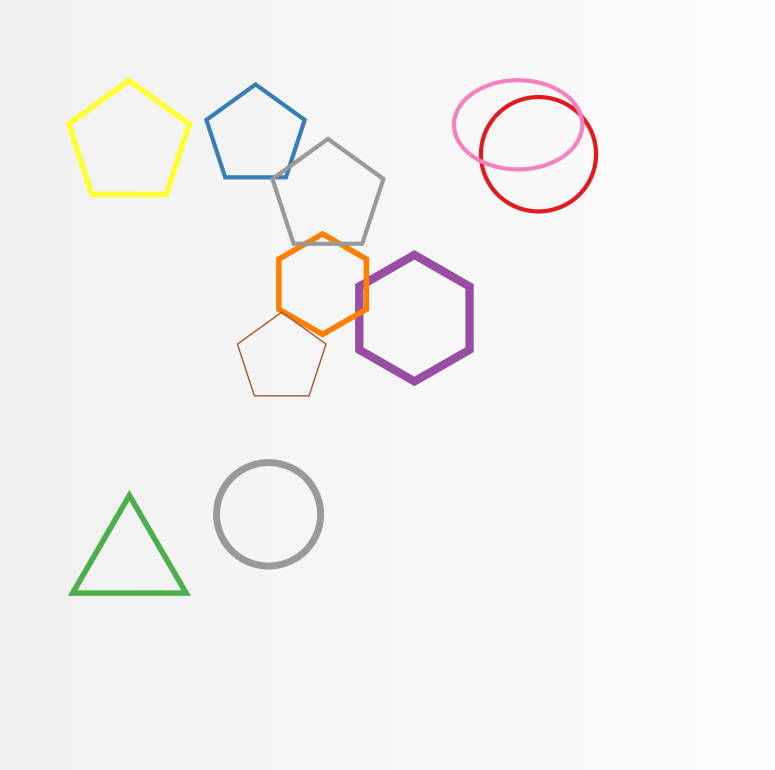[{"shape": "circle", "thickness": 1.5, "radius": 0.37, "center": [0.695, 0.8]}, {"shape": "pentagon", "thickness": 1.5, "radius": 0.33, "center": [0.33, 0.824]}, {"shape": "triangle", "thickness": 2, "radius": 0.42, "center": [0.167, 0.272]}, {"shape": "hexagon", "thickness": 3, "radius": 0.41, "center": [0.535, 0.587]}, {"shape": "hexagon", "thickness": 2, "radius": 0.33, "center": [0.416, 0.631]}, {"shape": "pentagon", "thickness": 2, "radius": 0.41, "center": [0.166, 0.814]}, {"shape": "pentagon", "thickness": 0.5, "radius": 0.3, "center": [0.364, 0.535]}, {"shape": "oval", "thickness": 1.5, "radius": 0.41, "center": [0.669, 0.838]}, {"shape": "pentagon", "thickness": 1.5, "radius": 0.38, "center": [0.423, 0.744]}, {"shape": "circle", "thickness": 2.5, "radius": 0.34, "center": [0.347, 0.332]}]